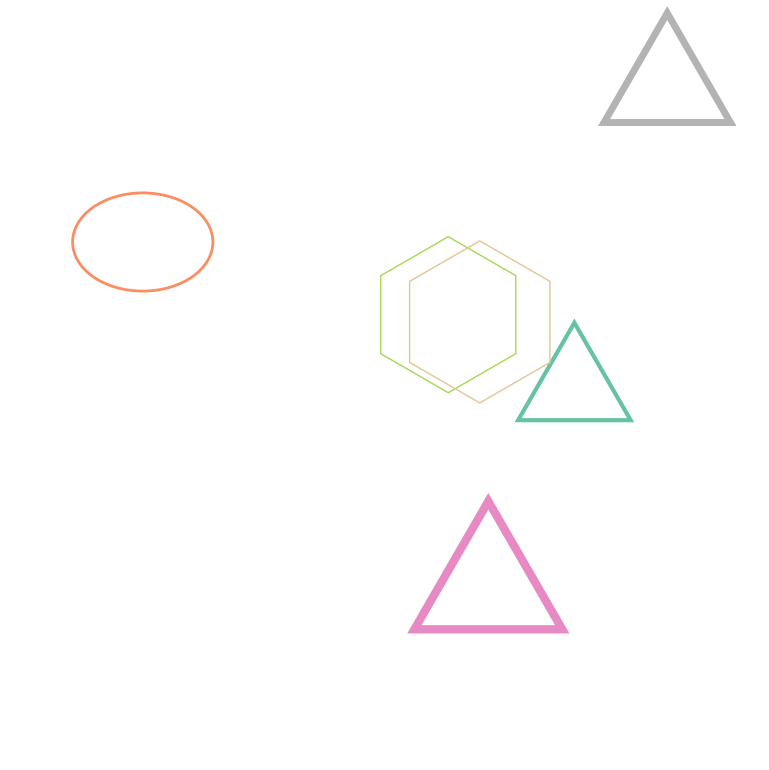[{"shape": "triangle", "thickness": 1.5, "radius": 0.42, "center": [0.746, 0.496]}, {"shape": "oval", "thickness": 1, "radius": 0.46, "center": [0.185, 0.686]}, {"shape": "triangle", "thickness": 3, "radius": 0.55, "center": [0.634, 0.238]}, {"shape": "hexagon", "thickness": 0.5, "radius": 0.51, "center": [0.582, 0.591]}, {"shape": "hexagon", "thickness": 0.5, "radius": 0.53, "center": [0.623, 0.582]}, {"shape": "triangle", "thickness": 2.5, "radius": 0.47, "center": [0.867, 0.888]}]